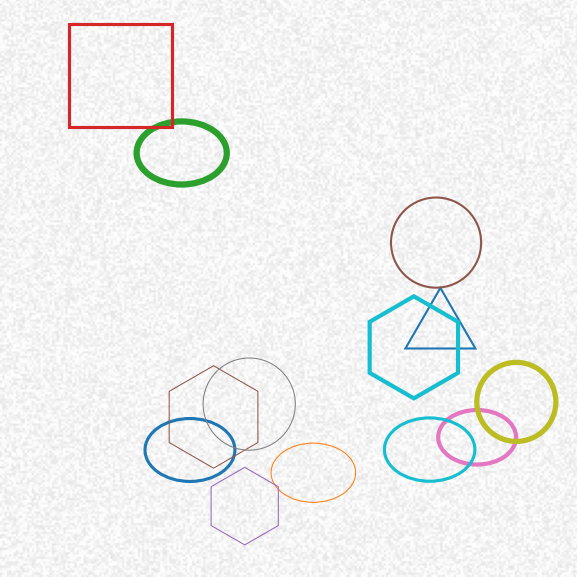[{"shape": "oval", "thickness": 1.5, "radius": 0.39, "center": [0.329, 0.22]}, {"shape": "triangle", "thickness": 1, "radius": 0.35, "center": [0.763, 0.431]}, {"shape": "oval", "thickness": 0.5, "radius": 0.37, "center": [0.543, 0.181]}, {"shape": "oval", "thickness": 3, "radius": 0.39, "center": [0.315, 0.734]}, {"shape": "square", "thickness": 1.5, "radius": 0.45, "center": [0.208, 0.868]}, {"shape": "hexagon", "thickness": 0.5, "radius": 0.34, "center": [0.424, 0.123]}, {"shape": "circle", "thickness": 1, "radius": 0.39, "center": [0.755, 0.579]}, {"shape": "hexagon", "thickness": 0.5, "radius": 0.44, "center": [0.37, 0.277]}, {"shape": "oval", "thickness": 2, "radius": 0.34, "center": [0.826, 0.242]}, {"shape": "circle", "thickness": 0.5, "radius": 0.4, "center": [0.432, 0.299]}, {"shape": "circle", "thickness": 2.5, "radius": 0.34, "center": [0.894, 0.303]}, {"shape": "oval", "thickness": 1.5, "radius": 0.39, "center": [0.744, 0.221]}, {"shape": "hexagon", "thickness": 2, "radius": 0.44, "center": [0.717, 0.398]}]